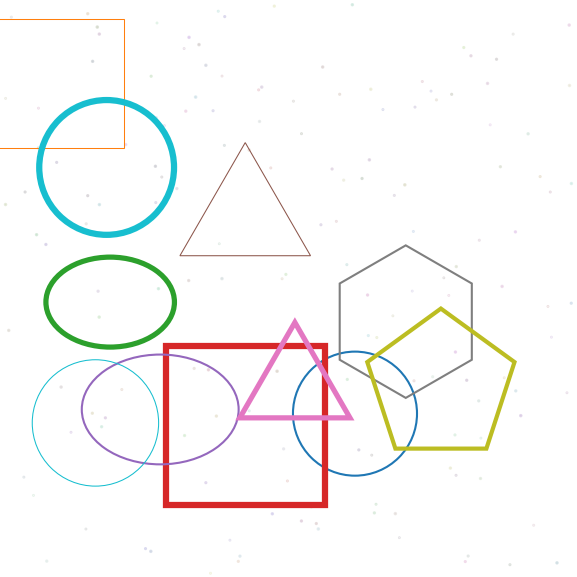[{"shape": "circle", "thickness": 1, "radius": 0.54, "center": [0.615, 0.283]}, {"shape": "square", "thickness": 0.5, "radius": 0.56, "center": [0.103, 0.854]}, {"shape": "oval", "thickness": 2.5, "radius": 0.56, "center": [0.191, 0.476]}, {"shape": "square", "thickness": 3, "radius": 0.68, "center": [0.425, 0.262]}, {"shape": "oval", "thickness": 1, "radius": 0.68, "center": [0.277, 0.29]}, {"shape": "triangle", "thickness": 0.5, "radius": 0.65, "center": [0.425, 0.622]}, {"shape": "triangle", "thickness": 2.5, "radius": 0.55, "center": [0.511, 0.331]}, {"shape": "hexagon", "thickness": 1, "radius": 0.66, "center": [0.703, 0.442]}, {"shape": "pentagon", "thickness": 2, "radius": 0.67, "center": [0.763, 0.331]}, {"shape": "circle", "thickness": 3, "radius": 0.58, "center": [0.185, 0.709]}, {"shape": "circle", "thickness": 0.5, "radius": 0.55, "center": [0.165, 0.267]}]